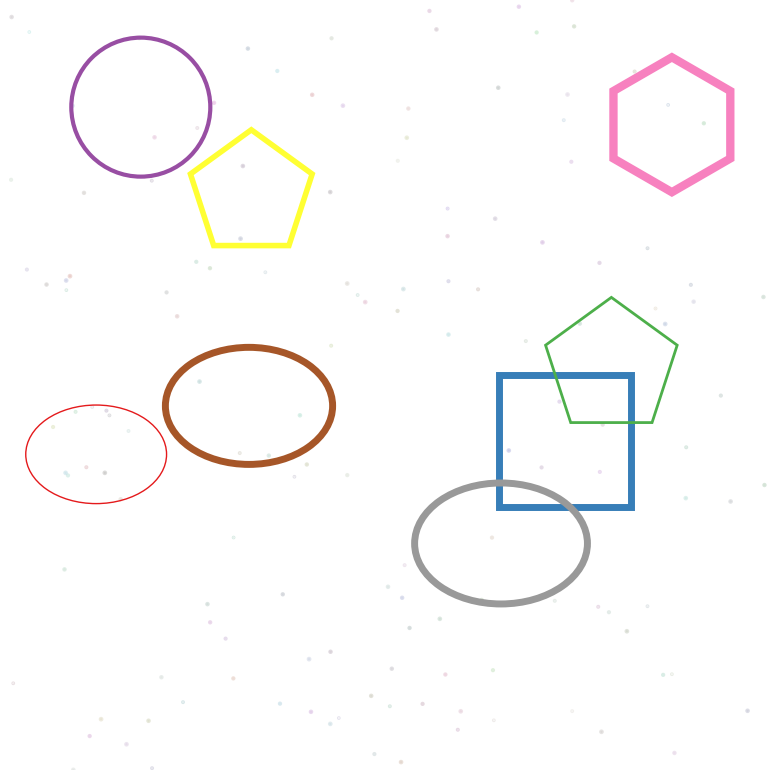[{"shape": "oval", "thickness": 0.5, "radius": 0.46, "center": [0.125, 0.41]}, {"shape": "square", "thickness": 2.5, "radius": 0.43, "center": [0.734, 0.427]}, {"shape": "pentagon", "thickness": 1, "radius": 0.45, "center": [0.794, 0.524]}, {"shape": "circle", "thickness": 1.5, "radius": 0.45, "center": [0.183, 0.861]}, {"shape": "pentagon", "thickness": 2, "radius": 0.42, "center": [0.326, 0.748]}, {"shape": "oval", "thickness": 2.5, "radius": 0.54, "center": [0.323, 0.473]}, {"shape": "hexagon", "thickness": 3, "radius": 0.44, "center": [0.873, 0.838]}, {"shape": "oval", "thickness": 2.5, "radius": 0.56, "center": [0.651, 0.294]}]